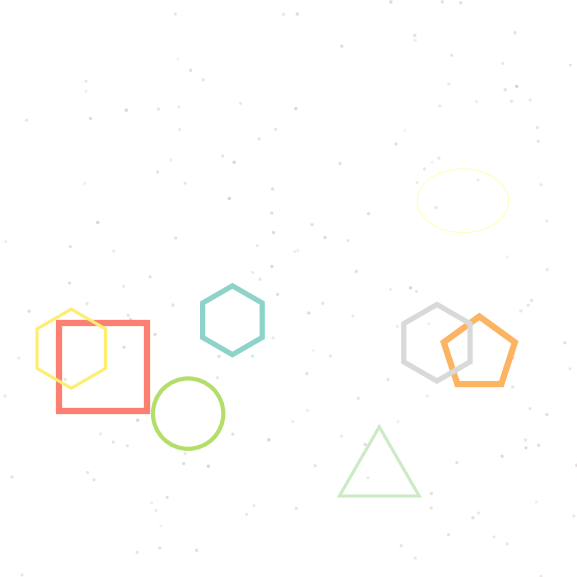[{"shape": "hexagon", "thickness": 2.5, "radius": 0.3, "center": [0.402, 0.445]}, {"shape": "oval", "thickness": 0.5, "radius": 0.39, "center": [0.801, 0.651]}, {"shape": "square", "thickness": 3, "radius": 0.38, "center": [0.178, 0.364]}, {"shape": "pentagon", "thickness": 3, "radius": 0.32, "center": [0.83, 0.386]}, {"shape": "circle", "thickness": 2, "radius": 0.3, "center": [0.326, 0.283]}, {"shape": "hexagon", "thickness": 2.5, "radius": 0.33, "center": [0.757, 0.406]}, {"shape": "triangle", "thickness": 1.5, "radius": 0.4, "center": [0.657, 0.18]}, {"shape": "hexagon", "thickness": 1.5, "radius": 0.34, "center": [0.123, 0.395]}]